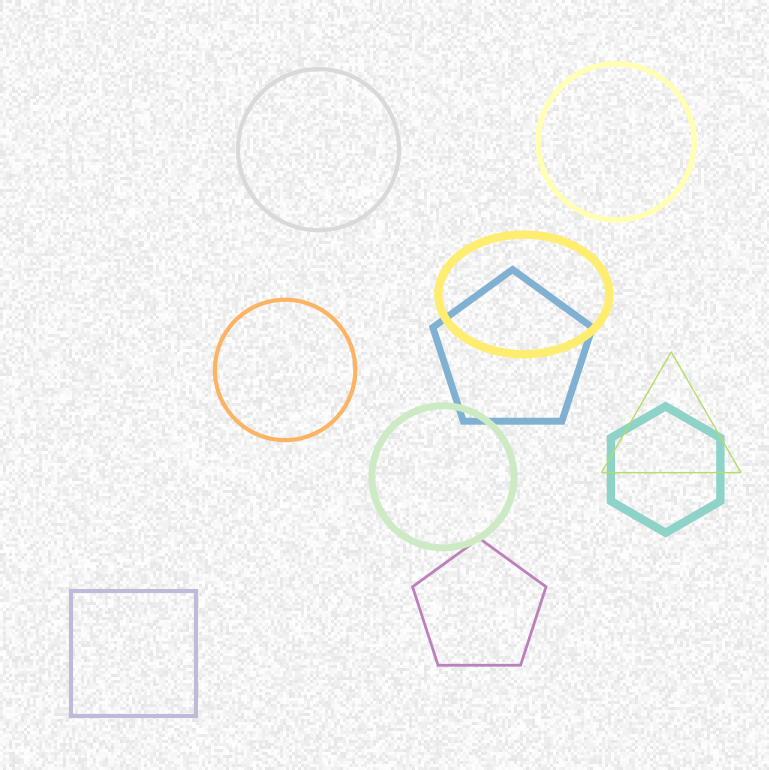[{"shape": "hexagon", "thickness": 3, "radius": 0.41, "center": [0.864, 0.39]}, {"shape": "circle", "thickness": 2, "radius": 0.51, "center": [0.8, 0.816]}, {"shape": "square", "thickness": 1.5, "radius": 0.41, "center": [0.174, 0.152]}, {"shape": "pentagon", "thickness": 2.5, "radius": 0.54, "center": [0.666, 0.541]}, {"shape": "circle", "thickness": 1.5, "radius": 0.46, "center": [0.37, 0.52]}, {"shape": "triangle", "thickness": 0.5, "radius": 0.52, "center": [0.872, 0.438]}, {"shape": "circle", "thickness": 1.5, "radius": 0.52, "center": [0.414, 0.806]}, {"shape": "pentagon", "thickness": 1, "radius": 0.46, "center": [0.622, 0.21]}, {"shape": "circle", "thickness": 2.5, "radius": 0.46, "center": [0.575, 0.381]}, {"shape": "oval", "thickness": 3, "radius": 0.56, "center": [0.68, 0.618]}]